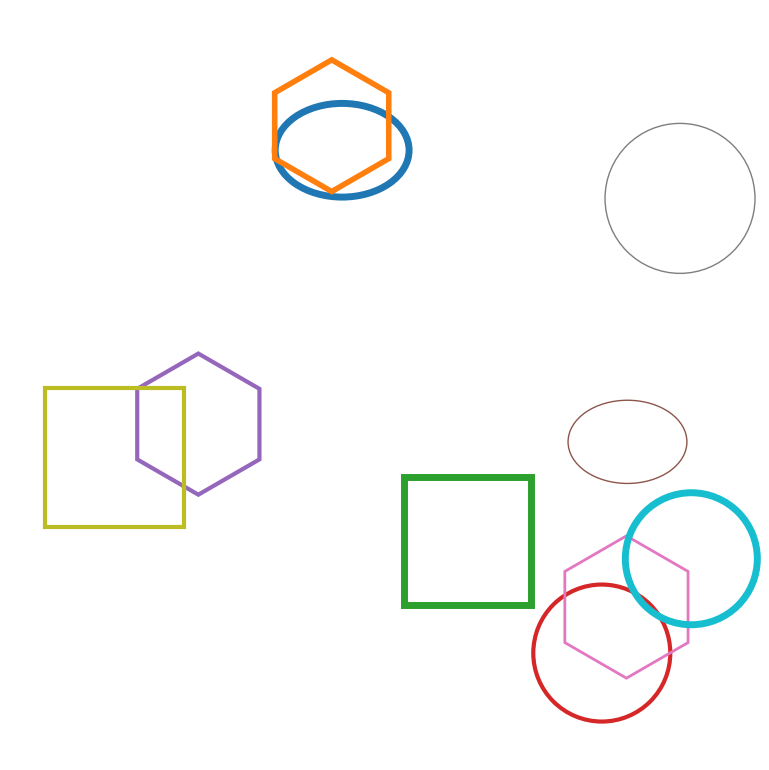[{"shape": "oval", "thickness": 2.5, "radius": 0.43, "center": [0.444, 0.805]}, {"shape": "hexagon", "thickness": 2, "radius": 0.43, "center": [0.431, 0.837]}, {"shape": "square", "thickness": 2.5, "radius": 0.41, "center": [0.607, 0.297]}, {"shape": "circle", "thickness": 1.5, "radius": 0.44, "center": [0.782, 0.152]}, {"shape": "hexagon", "thickness": 1.5, "radius": 0.46, "center": [0.258, 0.449]}, {"shape": "oval", "thickness": 0.5, "radius": 0.39, "center": [0.815, 0.426]}, {"shape": "hexagon", "thickness": 1, "radius": 0.46, "center": [0.814, 0.212]}, {"shape": "circle", "thickness": 0.5, "radius": 0.49, "center": [0.883, 0.742]}, {"shape": "square", "thickness": 1.5, "radius": 0.45, "center": [0.149, 0.406]}, {"shape": "circle", "thickness": 2.5, "radius": 0.43, "center": [0.898, 0.274]}]